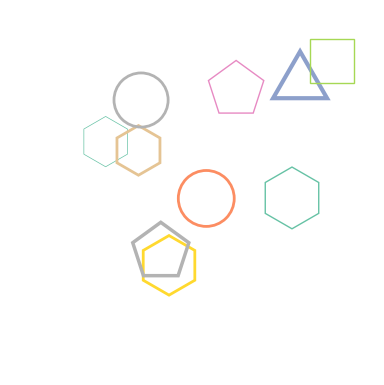[{"shape": "hexagon", "thickness": 1, "radius": 0.4, "center": [0.758, 0.486]}, {"shape": "hexagon", "thickness": 0.5, "radius": 0.33, "center": [0.274, 0.632]}, {"shape": "circle", "thickness": 2, "radius": 0.36, "center": [0.536, 0.485]}, {"shape": "triangle", "thickness": 3, "radius": 0.4, "center": [0.779, 0.785]}, {"shape": "pentagon", "thickness": 1, "radius": 0.38, "center": [0.613, 0.767]}, {"shape": "square", "thickness": 1, "radius": 0.29, "center": [0.862, 0.842]}, {"shape": "hexagon", "thickness": 2, "radius": 0.39, "center": [0.439, 0.311]}, {"shape": "hexagon", "thickness": 2, "radius": 0.32, "center": [0.36, 0.609]}, {"shape": "circle", "thickness": 2, "radius": 0.35, "center": [0.366, 0.74]}, {"shape": "pentagon", "thickness": 2.5, "radius": 0.38, "center": [0.418, 0.346]}]